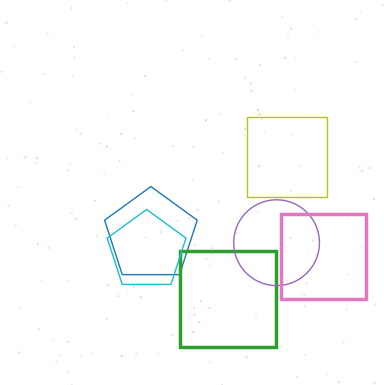[{"shape": "pentagon", "thickness": 1, "radius": 0.63, "center": [0.392, 0.389]}, {"shape": "square", "thickness": 2.5, "radius": 0.62, "center": [0.593, 0.223]}, {"shape": "circle", "thickness": 1, "radius": 0.56, "center": [0.718, 0.37]}, {"shape": "square", "thickness": 2.5, "radius": 0.55, "center": [0.841, 0.333]}, {"shape": "square", "thickness": 1, "radius": 0.52, "center": [0.747, 0.592]}, {"shape": "pentagon", "thickness": 1, "radius": 0.54, "center": [0.381, 0.348]}]